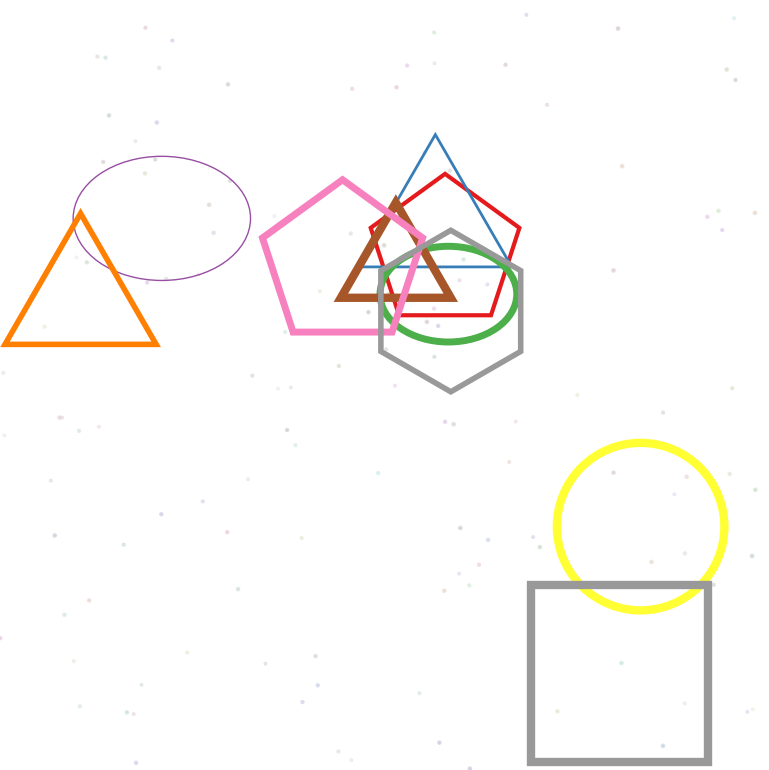[{"shape": "pentagon", "thickness": 1.5, "radius": 0.51, "center": [0.578, 0.673]}, {"shape": "triangle", "thickness": 1, "radius": 0.57, "center": [0.565, 0.711]}, {"shape": "oval", "thickness": 2.5, "radius": 0.44, "center": [0.582, 0.618]}, {"shape": "oval", "thickness": 0.5, "radius": 0.58, "center": [0.21, 0.716]}, {"shape": "triangle", "thickness": 2, "radius": 0.57, "center": [0.105, 0.609]}, {"shape": "circle", "thickness": 3, "radius": 0.54, "center": [0.832, 0.316]}, {"shape": "triangle", "thickness": 3, "radius": 0.41, "center": [0.514, 0.655]}, {"shape": "pentagon", "thickness": 2.5, "radius": 0.55, "center": [0.445, 0.657]}, {"shape": "hexagon", "thickness": 2, "radius": 0.52, "center": [0.585, 0.596]}, {"shape": "square", "thickness": 3, "radius": 0.57, "center": [0.804, 0.125]}]